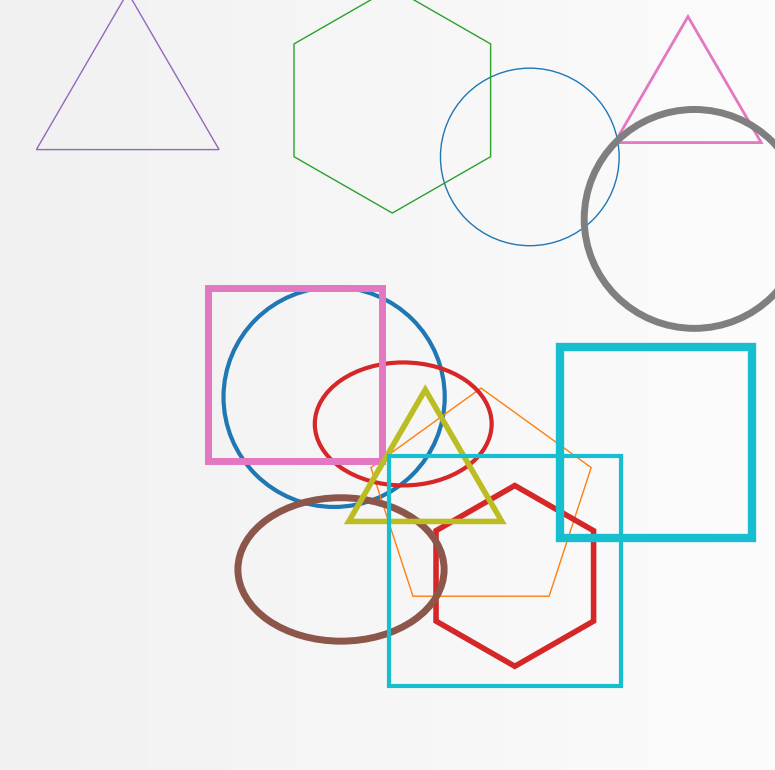[{"shape": "circle", "thickness": 0.5, "radius": 0.58, "center": [0.684, 0.796]}, {"shape": "circle", "thickness": 1.5, "radius": 0.71, "center": [0.431, 0.484]}, {"shape": "pentagon", "thickness": 0.5, "radius": 0.75, "center": [0.621, 0.347]}, {"shape": "hexagon", "thickness": 0.5, "radius": 0.73, "center": [0.506, 0.87]}, {"shape": "hexagon", "thickness": 2, "radius": 0.59, "center": [0.664, 0.252]}, {"shape": "oval", "thickness": 1.5, "radius": 0.57, "center": [0.52, 0.449]}, {"shape": "triangle", "thickness": 0.5, "radius": 0.68, "center": [0.165, 0.874]}, {"shape": "oval", "thickness": 2.5, "radius": 0.67, "center": [0.44, 0.26]}, {"shape": "square", "thickness": 2.5, "radius": 0.56, "center": [0.38, 0.514]}, {"shape": "triangle", "thickness": 1, "radius": 0.55, "center": [0.888, 0.869]}, {"shape": "circle", "thickness": 2.5, "radius": 0.71, "center": [0.896, 0.716]}, {"shape": "triangle", "thickness": 2, "radius": 0.57, "center": [0.549, 0.38]}, {"shape": "square", "thickness": 3, "radius": 0.62, "center": [0.846, 0.425]}, {"shape": "square", "thickness": 1.5, "radius": 0.75, "center": [0.651, 0.259]}]